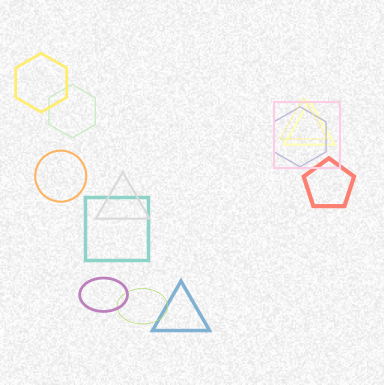[{"shape": "square", "thickness": 2.5, "radius": 0.41, "center": [0.302, 0.406]}, {"shape": "triangle", "thickness": 1.5, "radius": 0.38, "center": [0.804, 0.662]}, {"shape": "hexagon", "thickness": 1, "radius": 0.39, "center": [0.779, 0.645]}, {"shape": "pentagon", "thickness": 3, "radius": 0.34, "center": [0.854, 0.52]}, {"shape": "triangle", "thickness": 2.5, "radius": 0.43, "center": [0.47, 0.184]}, {"shape": "circle", "thickness": 1.5, "radius": 0.33, "center": [0.158, 0.542]}, {"shape": "oval", "thickness": 0.5, "radius": 0.33, "center": [0.37, 0.205]}, {"shape": "square", "thickness": 1.5, "radius": 0.43, "center": [0.798, 0.649]}, {"shape": "triangle", "thickness": 1.5, "radius": 0.4, "center": [0.319, 0.472]}, {"shape": "oval", "thickness": 2, "radius": 0.31, "center": [0.269, 0.234]}, {"shape": "hexagon", "thickness": 1, "radius": 0.35, "center": [0.187, 0.711]}, {"shape": "triangle", "thickness": 0.5, "radius": 0.36, "center": [0.789, 0.675]}, {"shape": "hexagon", "thickness": 2, "radius": 0.38, "center": [0.107, 0.785]}]